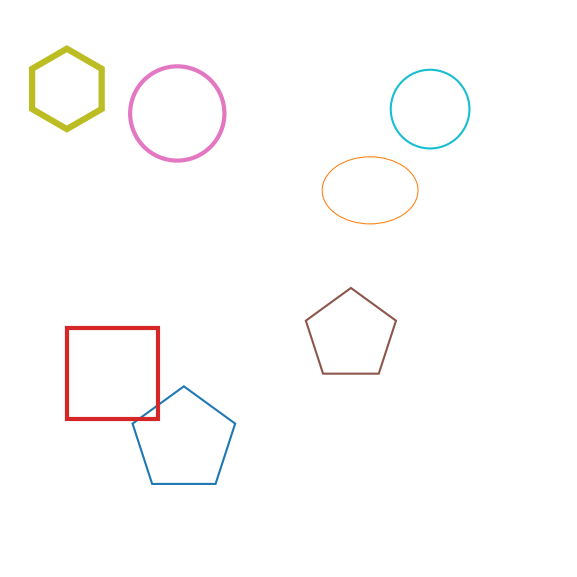[{"shape": "pentagon", "thickness": 1, "radius": 0.47, "center": [0.318, 0.237]}, {"shape": "oval", "thickness": 0.5, "radius": 0.41, "center": [0.641, 0.67]}, {"shape": "square", "thickness": 2, "radius": 0.39, "center": [0.195, 0.353]}, {"shape": "pentagon", "thickness": 1, "radius": 0.41, "center": [0.608, 0.418]}, {"shape": "circle", "thickness": 2, "radius": 0.41, "center": [0.307, 0.803]}, {"shape": "hexagon", "thickness": 3, "radius": 0.35, "center": [0.116, 0.845]}, {"shape": "circle", "thickness": 1, "radius": 0.34, "center": [0.745, 0.81]}]